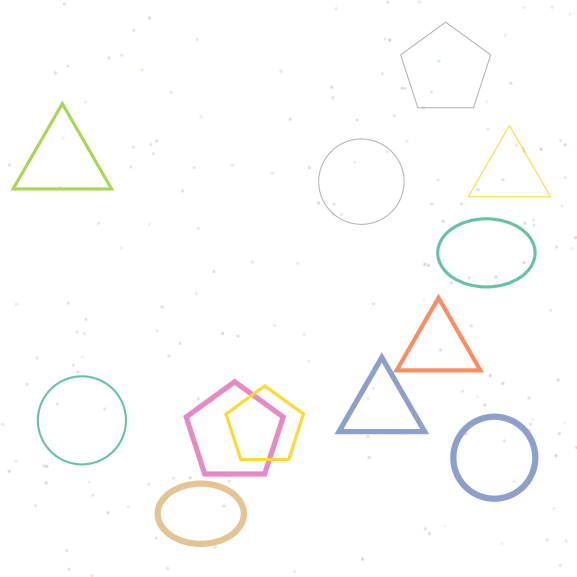[{"shape": "oval", "thickness": 1.5, "radius": 0.42, "center": [0.842, 0.561]}, {"shape": "circle", "thickness": 1, "radius": 0.38, "center": [0.142, 0.271]}, {"shape": "triangle", "thickness": 2, "radius": 0.42, "center": [0.759, 0.4]}, {"shape": "triangle", "thickness": 2.5, "radius": 0.43, "center": [0.661, 0.295]}, {"shape": "circle", "thickness": 3, "radius": 0.35, "center": [0.856, 0.207]}, {"shape": "pentagon", "thickness": 2.5, "radius": 0.44, "center": [0.406, 0.25]}, {"shape": "triangle", "thickness": 1.5, "radius": 0.49, "center": [0.108, 0.721]}, {"shape": "pentagon", "thickness": 1.5, "radius": 0.35, "center": [0.458, 0.26]}, {"shape": "triangle", "thickness": 0.5, "radius": 0.41, "center": [0.882, 0.699]}, {"shape": "oval", "thickness": 3, "radius": 0.37, "center": [0.348, 0.11]}, {"shape": "pentagon", "thickness": 0.5, "radius": 0.41, "center": [0.772, 0.879]}, {"shape": "circle", "thickness": 0.5, "radius": 0.37, "center": [0.626, 0.685]}]